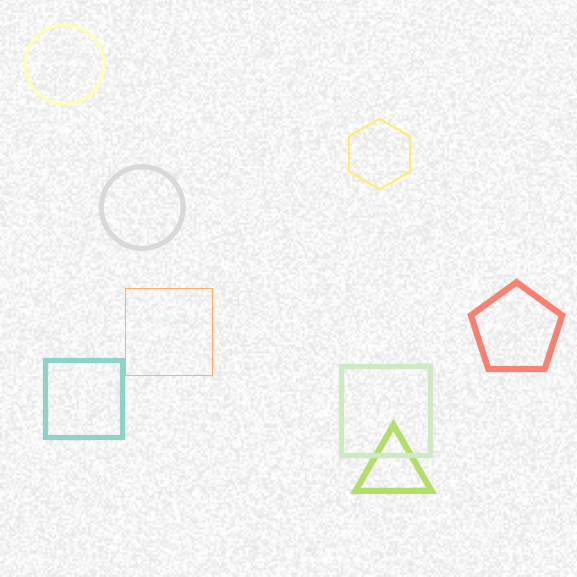[{"shape": "square", "thickness": 2.5, "radius": 0.33, "center": [0.145, 0.309]}, {"shape": "circle", "thickness": 1.5, "radius": 0.34, "center": [0.112, 0.887]}, {"shape": "pentagon", "thickness": 3, "radius": 0.42, "center": [0.894, 0.427]}, {"shape": "square", "thickness": 0.5, "radius": 0.38, "center": [0.292, 0.425]}, {"shape": "triangle", "thickness": 3, "radius": 0.38, "center": [0.681, 0.187]}, {"shape": "circle", "thickness": 2.5, "radius": 0.35, "center": [0.246, 0.64]}, {"shape": "square", "thickness": 2.5, "radius": 0.39, "center": [0.667, 0.288]}, {"shape": "hexagon", "thickness": 1, "radius": 0.31, "center": [0.657, 0.732]}]